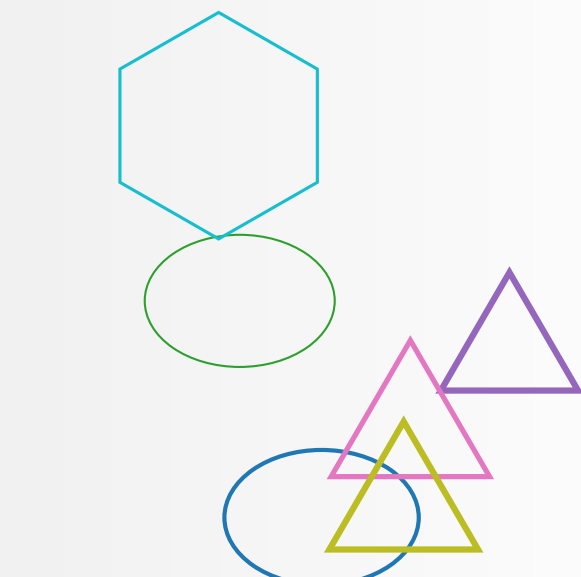[{"shape": "oval", "thickness": 2, "radius": 0.84, "center": [0.553, 0.103]}, {"shape": "oval", "thickness": 1, "radius": 0.82, "center": [0.412, 0.478]}, {"shape": "triangle", "thickness": 3, "radius": 0.68, "center": [0.876, 0.391]}, {"shape": "triangle", "thickness": 2.5, "radius": 0.79, "center": [0.706, 0.252]}, {"shape": "triangle", "thickness": 3, "radius": 0.74, "center": [0.695, 0.121]}, {"shape": "hexagon", "thickness": 1.5, "radius": 0.98, "center": [0.376, 0.781]}]